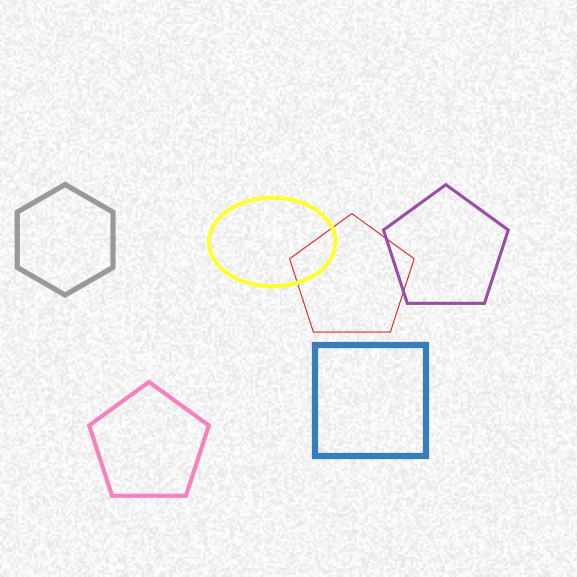[{"shape": "pentagon", "thickness": 0.5, "radius": 0.57, "center": [0.609, 0.516]}, {"shape": "square", "thickness": 3, "radius": 0.48, "center": [0.641, 0.306]}, {"shape": "pentagon", "thickness": 1.5, "radius": 0.57, "center": [0.772, 0.566]}, {"shape": "oval", "thickness": 2, "radius": 0.55, "center": [0.472, 0.58]}, {"shape": "pentagon", "thickness": 2, "radius": 0.54, "center": [0.258, 0.229]}, {"shape": "hexagon", "thickness": 2.5, "radius": 0.48, "center": [0.113, 0.584]}]